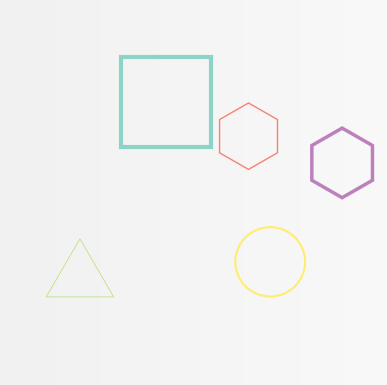[{"shape": "square", "thickness": 3, "radius": 0.58, "center": [0.427, 0.735]}, {"shape": "hexagon", "thickness": 1, "radius": 0.43, "center": [0.641, 0.646]}, {"shape": "triangle", "thickness": 0.5, "radius": 0.5, "center": [0.206, 0.279]}, {"shape": "hexagon", "thickness": 2.5, "radius": 0.45, "center": [0.883, 0.577]}, {"shape": "circle", "thickness": 1.5, "radius": 0.45, "center": [0.697, 0.32]}]